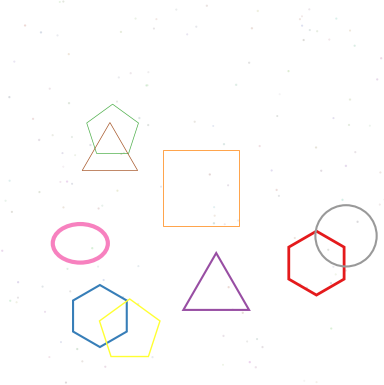[{"shape": "hexagon", "thickness": 2, "radius": 0.41, "center": [0.822, 0.317]}, {"shape": "hexagon", "thickness": 1.5, "radius": 0.4, "center": [0.26, 0.179]}, {"shape": "pentagon", "thickness": 0.5, "radius": 0.35, "center": [0.292, 0.659]}, {"shape": "triangle", "thickness": 1.5, "radius": 0.49, "center": [0.562, 0.244]}, {"shape": "square", "thickness": 0.5, "radius": 0.5, "center": [0.522, 0.511]}, {"shape": "pentagon", "thickness": 1, "radius": 0.41, "center": [0.337, 0.141]}, {"shape": "triangle", "thickness": 0.5, "radius": 0.42, "center": [0.285, 0.599]}, {"shape": "oval", "thickness": 3, "radius": 0.36, "center": [0.209, 0.368]}, {"shape": "circle", "thickness": 1.5, "radius": 0.4, "center": [0.899, 0.387]}]